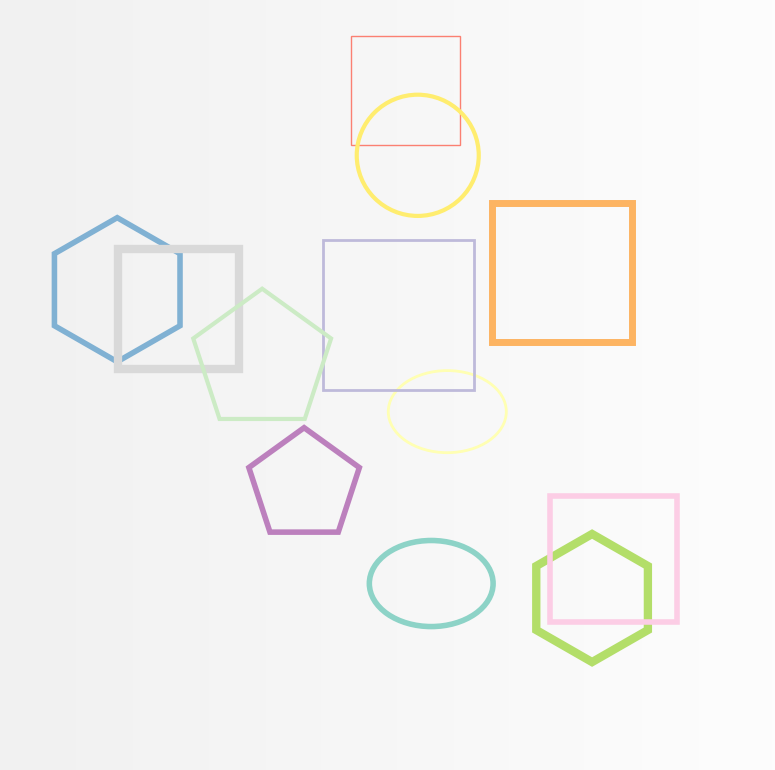[{"shape": "oval", "thickness": 2, "radius": 0.4, "center": [0.556, 0.242]}, {"shape": "oval", "thickness": 1, "radius": 0.38, "center": [0.577, 0.465]}, {"shape": "square", "thickness": 1, "radius": 0.49, "center": [0.514, 0.591]}, {"shape": "square", "thickness": 0.5, "radius": 0.35, "center": [0.523, 0.883]}, {"shape": "hexagon", "thickness": 2, "radius": 0.47, "center": [0.151, 0.624]}, {"shape": "square", "thickness": 2.5, "radius": 0.45, "center": [0.725, 0.646]}, {"shape": "hexagon", "thickness": 3, "radius": 0.42, "center": [0.764, 0.223]}, {"shape": "square", "thickness": 2, "radius": 0.41, "center": [0.791, 0.274]}, {"shape": "square", "thickness": 3, "radius": 0.39, "center": [0.23, 0.598]}, {"shape": "pentagon", "thickness": 2, "radius": 0.37, "center": [0.392, 0.37]}, {"shape": "pentagon", "thickness": 1.5, "radius": 0.47, "center": [0.338, 0.532]}, {"shape": "circle", "thickness": 1.5, "radius": 0.39, "center": [0.539, 0.798]}]